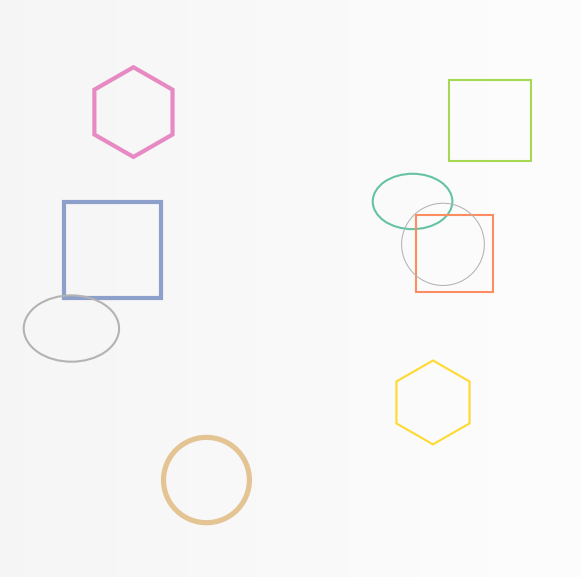[{"shape": "oval", "thickness": 1, "radius": 0.34, "center": [0.71, 0.65]}, {"shape": "square", "thickness": 1, "radius": 0.33, "center": [0.782, 0.561]}, {"shape": "square", "thickness": 2, "radius": 0.42, "center": [0.194, 0.566]}, {"shape": "hexagon", "thickness": 2, "radius": 0.39, "center": [0.23, 0.805]}, {"shape": "square", "thickness": 1, "radius": 0.35, "center": [0.843, 0.79]}, {"shape": "hexagon", "thickness": 1, "radius": 0.36, "center": [0.745, 0.302]}, {"shape": "circle", "thickness": 2.5, "radius": 0.37, "center": [0.355, 0.168]}, {"shape": "oval", "thickness": 1, "radius": 0.41, "center": [0.123, 0.43]}, {"shape": "circle", "thickness": 0.5, "radius": 0.36, "center": [0.762, 0.576]}]